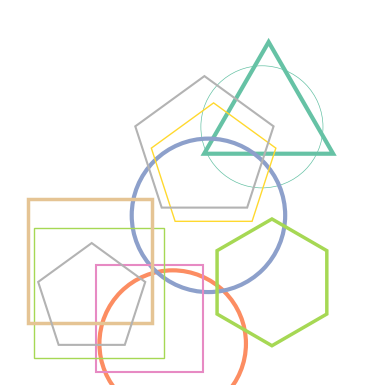[{"shape": "triangle", "thickness": 3, "radius": 0.97, "center": [0.698, 0.697]}, {"shape": "circle", "thickness": 0.5, "radius": 0.79, "center": [0.68, 0.671]}, {"shape": "circle", "thickness": 3, "radius": 0.95, "center": [0.449, 0.108]}, {"shape": "circle", "thickness": 3, "radius": 1.0, "center": [0.541, 0.441]}, {"shape": "square", "thickness": 1.5, "radius": 0.69, "center": [0.388, 0.174]}, {"shape": "square", "thickness": 1, "radius": 0.84, "center": [0.257, 0.239]}, {"shape": "hexagon", "thickness": 2.5, "radius": 0.82, "center": [0.706, 0.267]}, {"shape": "pentagon", "thickness": 1, "radius": 0.85, "center": [0.555, 0.563]}, {"shape": "square", "thickness": 2.5, "radius": 0.8, "center": [0.235, 0.322]}, {"shape": "pentagon", "thickness": 1.5, "radius": 0.73, "center": [0.238, 0.223]}, {"shape": "pentagon", "thickness": 1.5, "radius": 0.94, "center": [0.531, 0.614]}]